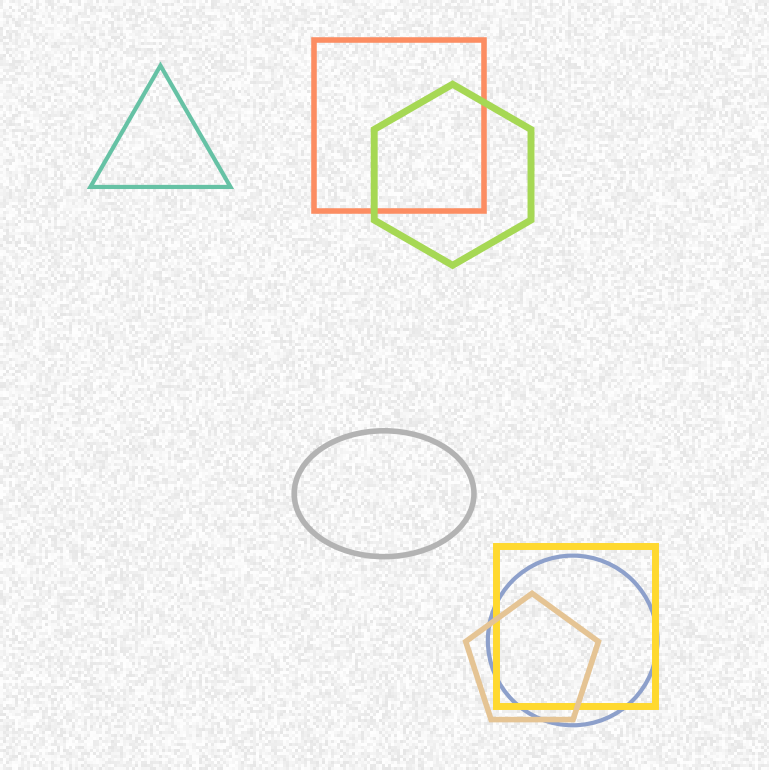[{"shape": "triangle", "thickness": 1.5, "radius": 0.53, "center": [0.208, 0.81]}, {"shape": "square", "thickness": 2, "radius": 0.55, "center": [0.518, 0.837]}, {"shape": "circle", "thickness": 1.5, "radius": 0.55, "center": [0.744, 0.168]}, {"shape": "hexagon", "thickness": 2.5, "radius": 0.59, "center": [0.588, 0.773]}, {"shape": "square", "thickness": 2.5, "radius": 0.52, "center": [0.748, 0.187]}, {"shape": "pentagon", "thickness": 2, "radius": 0.45, "center": [0.691, 0.139]}, {"shape": "oval", "thickness": 2, "radius": 0.58, "center": [0.499, 0.359]}]